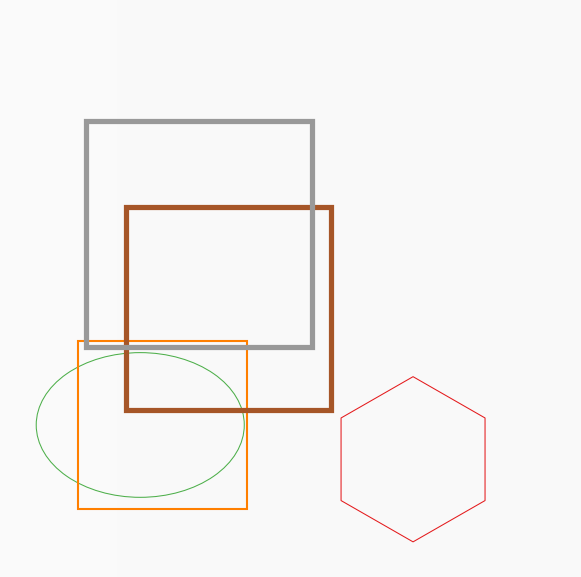[{"shape": "hexagon", "thickness": 0.5, "radius": 0.72, "center": [0.711, 0.204]}, {"shape": "oval", "thickness": 0.5, "radius": 0.89, "center": [0.241, 0.263]}, {"shape": "square", "thickness": 1, "radius": 0.73, "center": [0.279, 0.263]}, {"shape": "square", "thickness": 2.5, "radius": 0.88, "center": [0.393, 0.466]}, {"shape": "square", "thickness": 2.5, "radius": 0.98, "center": [0.342, 0.594]}]